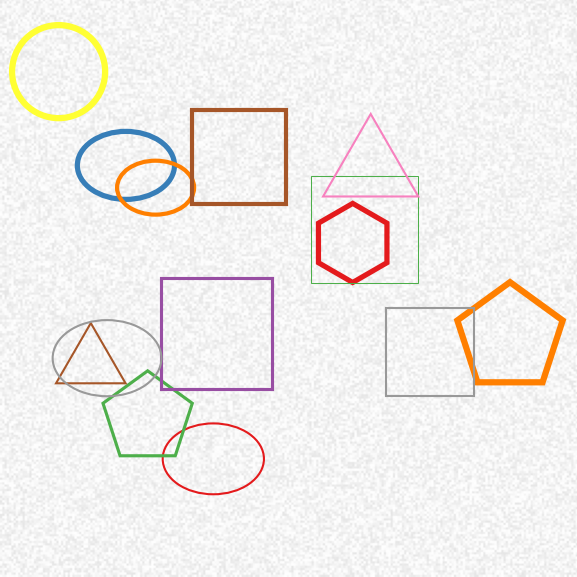[{"shape": "oval", "thickness": 1, "radius": 0.44, "center": [0.369, 0.205]}, {"shape": "hexagon", "thickness": 2.5, "radius": 0.34, "center": [0.611, 0.578]}, {"shape": "oval", "thickness": 2.5, "radius": 0.42, "center": [0.218, 0.713]}, {"shape": "pentagon", "thickness": 1.5, "radius": 0.41, "center": [0.256, 0.276]}, {"shape": "square", "thickness": 0.5, "radius": 0.47, "center": [0.631, 0.602]}, {"shape": "square", "thickness": 1.5, "radius": 0.48, "center": [0.375, 0.422]}, {"shape": "oval", "thickness": 2, "radius": 0.33, "center": [0.269, 0.674]}, {"shape": "pentagon", "thickness": 3, "radius": 0.48, "center": [0.883, 0.415]}, {"shape": "circle", "thickness": 3, "radius": 0.4, "center": [0.101, 0.875]}, {"shape": "square", "thickness": 2, "radius": 0.41, "center": [0.414, 0.728]}, {"shape": "triangle", "thickness": 1, "radius": 0.35, "center": [0.157, 0.37]}, {"shape": "triangle", "thickness": 1, "radius": 0.48, "center": [0.642, 0.707]}, {"shape": "square", "thickness": 1, "radius": 0.38, "center": [0.745, 0.389]}, {"shape": "oval", "thickness": 1, "radius": 0.47, "center": [0.185, 0.379]}]